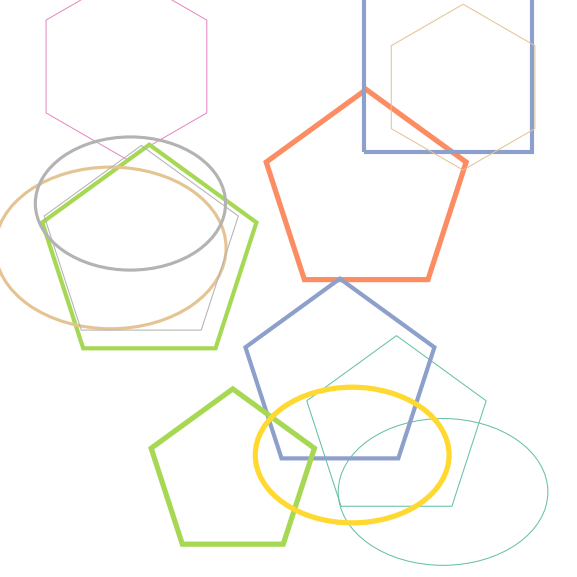[{"shape": "oval", "thickness": 0.5, "radius": 0.91, "center": [0.767, 0.147]}, {"shape": "pentagon", "thickness": 0.5, "radius": 0.82, "center": [0.687, 0.255]}, {"shape": "pentagon", "thickness": 2.5, "radius": 0.91, "center": [0.634, 0.662]}, {"shape": "square", "thickness": 2, "radius": 0.72, "center": [0.776, 0.88]}, {"shape": "pentagon", "thickness": 2, "radius": 0.86, "center": [0.589, 0.345]}, {"shape": "hexagon", "thickness": 0.5, "radius": 0.8, "center": [0.219, 0.884]}, {"shape": "pentagon", "thickness": 2, "radius": 0.97, "center": [0.259, 0.554]}, {"shape": "pentagon", "thickness": 2.5, "radius": 0.74, "center": [0.403, 0.177]}, {"shape": "oval", "thickness": 2.5, "radius": 0.84, "center": [0.61, 0.211]}, {"shape": "hexagon", "thickness": 0.5, "radius": 0.72, "center": [0.802, 0.848]}, {"shape": "oval", "thickness": 1.5, "radius": 1.0, "center": [0.191, 0.57]}, {"shape": "pentagon", "thickness": 0.5, "radius": 0.88, "center": [0.245, 0.57]}, {"shape": "oval", "thickness": 1.5, "radius": 0.82, "center": [0.226, 0.647]}]